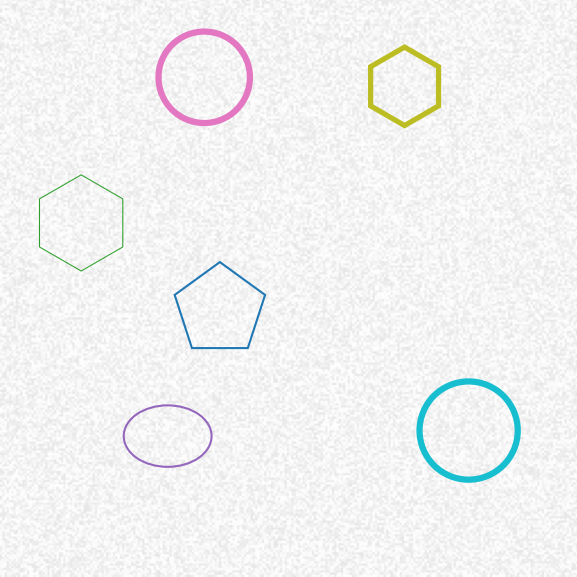[{"shape": "pentagon", "thickness": 1, "radius": 0.41, "center": [0.381, 0.463]}, {"shape": "hexagon", "thickness": 0.5, "radius": 0.42, "center": [0.141, 0.613]}, {"shape": "oval", "thickness": 1, "radius": 0.38, "center": [0.29, 0.244]}, {"shape": "circle", "thickness": 3, "radius": 0.4, "center": [0.354, 0.865]}, {"shape": "hexagon", "thickness": 2.5, "radius": 0.34, "center": [0.701, 0.85]}, {"shape": "circle", "thickness": 3, "radius": 0.43, "center": [0.811, 0.254]}]